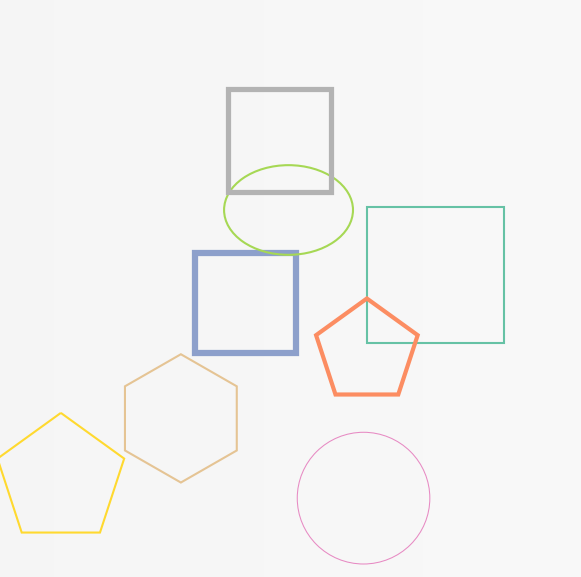[{"shape": "square", "thickness": 1, "radius": 0.59, "center": [0.749, 0.523]}, {"shape": "pentagon", "thickness": 2, "radius": 0.46, "center": [0.631, 0.39]}, {"shape": "square", "thickness": 3, "radius": 0.43, "center": [0.423, 0.474]}, {"shape": "circle", "thickness": 0.5, "radius": 0.57, "center": [0.625, 0.137]}, {"shape": "oval", "thickness": 1, "radius": 0.55, "center": [0.496, 0.636]}, {"shape": "pentagon", "thickness": 1, "radius": 0.57, "center": [0.105, 0.17]}, {"shape": "hexagon", "thickness": 1, "radius": 0.56, "center": [0.311, 0.275]}, {"shape": "square", "thickness": 2.5, "radius": 0.44, "center": [0.481, 0.755]}]